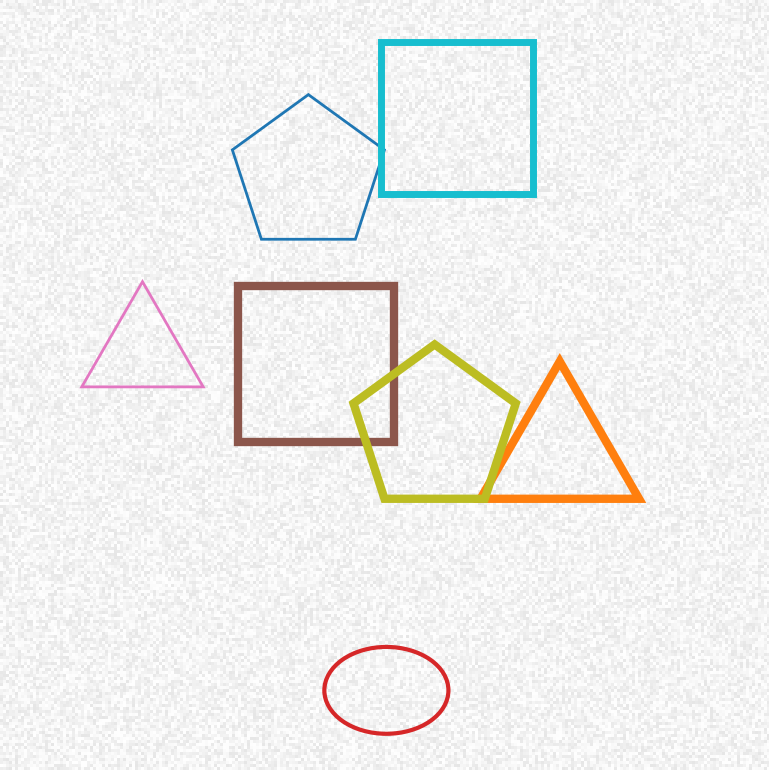[{"shape": "pentagon", "thickness": 1, "radius": 0.52, "center": [0.401, 0.773]}, {"shape": "triangle", "thickness": 3, "radius": 0.59, "center": [0.727, 0.412]}, {"shape": "oval", "thickness": 1.5, "radius": 0.4, "center": [0.502, 0.103]}, {"shape": "square", "thickness": 3, "radius": 0.51, "center": [0.41, 0.527]}, {"shape": "triangle", "thickness": 1, "radius": 0.46, "center": [0.185, 0.543]}, {"shape": "pentagon", "thickness": 3, "radius": 0.55, "center": [0.564, 0.442]}, {"shape": "square", "thickness": 2.5, "radius": 0.5, "center": [0.594, 0.847]}]